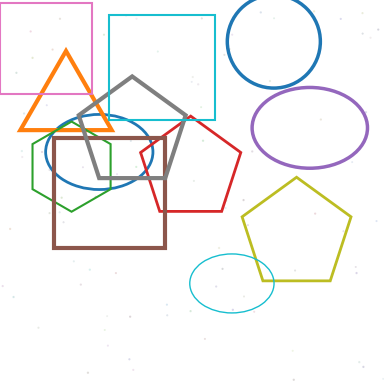[{"shape": "oval", "thickness": 2, "radius": 0.7, "center": [0.258, 0.605]}, {"shape": "circle", "thickness": 2.5, "radius": 0.6, "center": [0.711, 0.892]}, {"shape": "triangle", "thickness": 3, "radius": 0.69, "center": [0.171, 0.731]}, {"shape": "hexagon", "thickness": 1.5, "radius": 0.59, "center": [0.186, 0.567]}, {"shape": "pentagon", "thickness": 2, "radius": 0.68, "center": [0.495, 0.562]}, {"shape": "oval", "thickness": 2.5, "radius": 0.75, "center": [0.805, 0.668]}, {"shape": "square", "thickness": 3, "radius": 0.72, "center": [0.284, 0.498]}, {"shape": "square", "thickness": 1.5, "radius": 0.59, "center": [0.119, 0.874]}, {"shape": "pentagon", "thickness": 3, "radius": 0.73, "center": [0.343, 0.655]}, {"shape": "pentagon", "thickness": 2, "radius": 0.74, "center": [0.77, 0.391]}, {"shape": "square", "thickness": 1.5, "radius": 0.69, "center": [0.42, 0.825]}, {"shape": "oval", "thickness": 1, "radius": 0.55, "center": [0.602, 0.264]}]